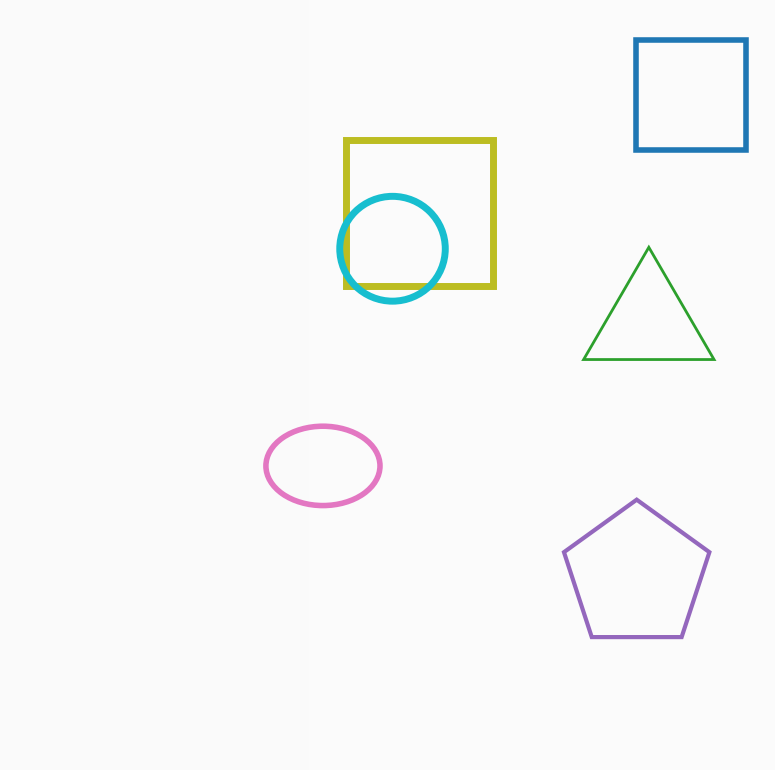[{"shape": "square", "thickness": 2, "radius": 0.36, "center": [0.892, 0.877]}, {"shape": "triangle", "thickness": 1, "radius": 0.49, "center": [0.837, 0.582]}, {"shape": "pentagon", "thickness": 1.5, "radius": 0.49, "center": [0.822, 0.252]}, {"shape": "oval", "thickness": 2, "radius": 0.37, "center": [0.417, 0.395]}, {"shape": "square", "thickness": 2.5, "radius": 0.47, "center": [0.541, 0.724]}, {"shape": "circle", "thickness": 2.5, "radius": 0.34, "center": [0.506, 0.677]}]